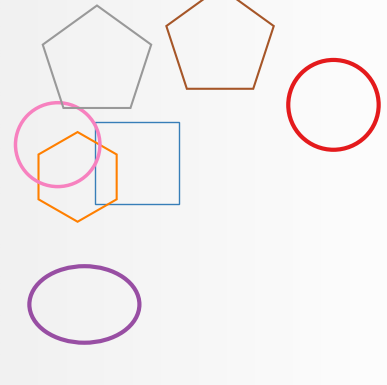[{"shape": "circle", "thickness": 3, "radius": 0.58, "center": [0.861, 0.728]}, {"shape": "square", "thickness": 1, "radius": 0.54, "center": [0.354, 0.576]}, {"shape": "oval", "thickness": 3, "radius": 0.71, "center": [0.218, 0.209]}, {"shape": "hexagon", "thickness": 1.5, "radius": 0.58, "center": [0.2, 0.541]}, {"shape": "pentagon", "thickness": 1.5, "radius": 0.73, "center": [0.568, 0.887]}, {"shape": "circle", "thickness": 2.5, "radius": 0.54, "center": [0.149, 0.624]}, {"shape": "pentagon", "thickness": 1.5, "radius": 0.74, "center": [0.25, 0.839]}]